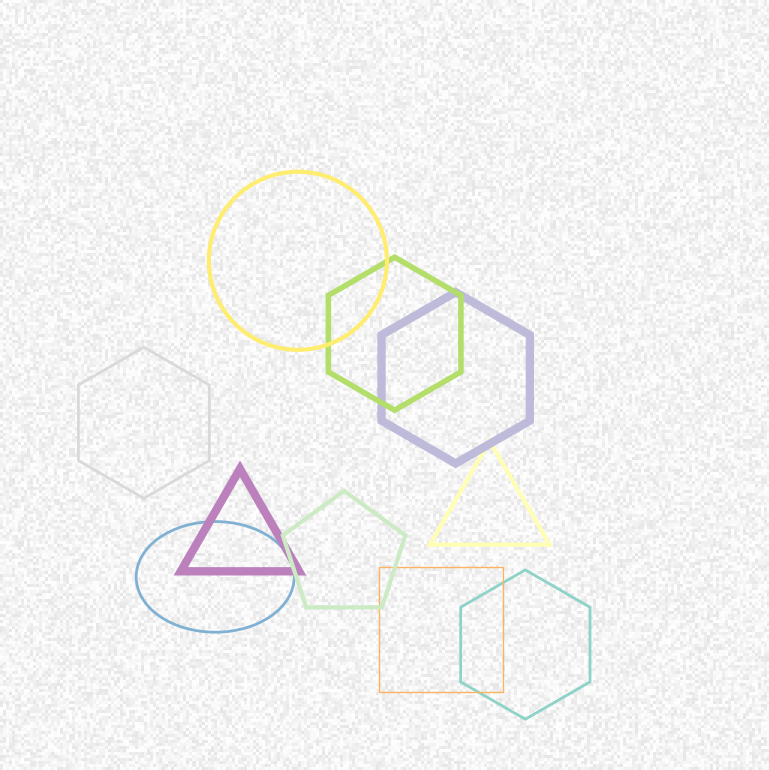[{"shape": "hexagon", "thickness": 1, "radius": 0.48, "center": [0.682, 0.163]}, {"shape": "triangle", "thickness": 1.5, "radius": 0.45, "center": [0.636, 0.338]}, {"shape": "hexagon", "thickness": 3, "radius": 0.56, "center": [0.592, 0.509]}, {"shape": "oval", "thickness": 1, "radius": 0.51, "center": [0.279, 0.251]}, {"shape": "square", "thickness": 0.5, "radius": 0.41, "center": [0.573, 0.182]}, {"shape": "hexagon", "thickness": 2, "radius": 0.5, "center": [0.513, 0.567]}, {"shape": "hexagon", "thickness": 1, "radius": 0.49, "center": [0.187, 0.451]}, {"shape": "triangle", "thickness": 3, "radius": 0.44, "center": [0.312, 0.302]}, {"shape": "pentagon", "thickness": 1.5, "radius": 0.42, "center": [0.447, 0.279]}, {"shape": "circle", "thickness": 1.5, "radius": 0.58, "center": [0.387, 0.661]}]